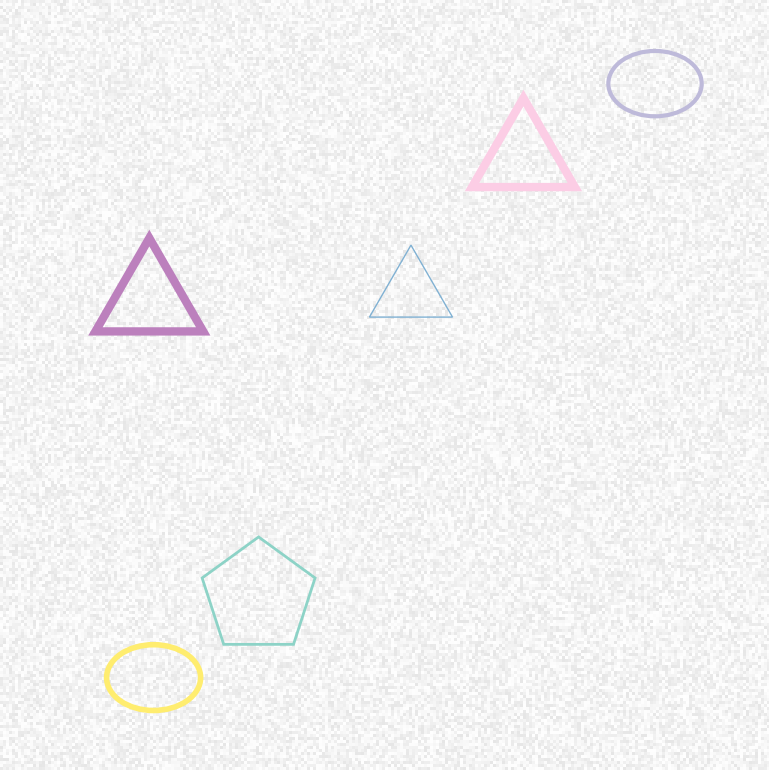[{"shape": "pentagon", "thickness": 1, "radius": 0.39, "center": [0.336, 0.226]}, {"shape": "oval", "thickness": 1.5, "radius": 0.3, "center": [0.851, 0.891]}, {"shape": "triangle", "thickness": 0.5, "radius": 0.31, "center": [0.534, 0.619]}, {"shape": "triangle", "thickness": 3, "radius": 0.39, "center": [0.68, 0.796]}, {"shape": "triangle", "thickness": 3, "radius": 0.4, "center": [0.194, 0.61]}, {"shape": "oval", "thickness": 2, "radius": 0.31, "center": [0.199, 0.12]}]